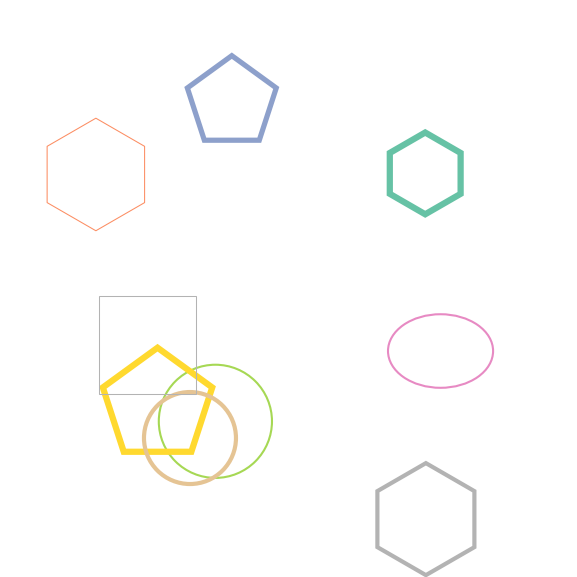[{"shape": "hexagon", "thickness": 3, "radius": 0.35, "center": [0.736, 0.699]}, {"shape": "hexagon", "thickness": 0.5, "radius": 0.49, "center": [0.166, 0.697]}, {"shape": "pentagon", "thickness": 2.5, "radius": 0.4, "center": [0.401, 0.822]}, {"shape": "oval", "thickness": 1, "radius": 0.45, "center": [0.763, 0.391]}, {"shape": "circle", "thickness": 1, "radius": 0.49, "center": [0.373, 0.27]}, {"shape": "pentagon", "thickness": 3, "radius": 0.5, "center": [0.273, 0.297]}, {"shape": "circle", "thickness": 2, "radius": 0.4, "center": [0.329, 0.241]}, {"shape": "hexagon", "thickness": 2, "radius": 0.48, "center": [0.737, 0.1]}, {"shape": "square", "thickness": 0.5, "radius": 0.42, "center": [0.255, 0.401]}]